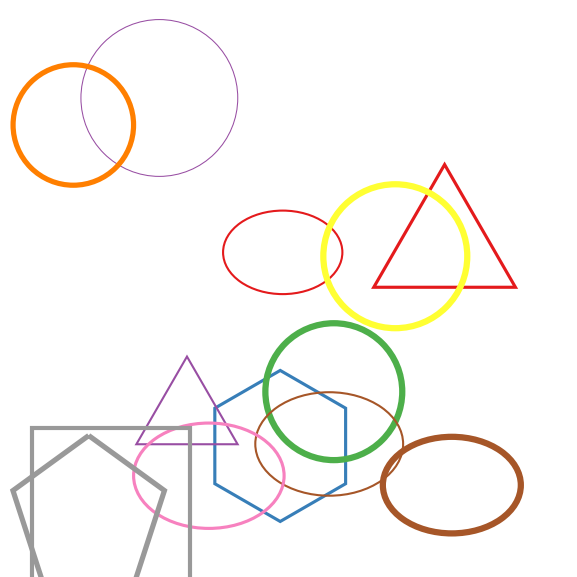[{"shape": "oval", "thickness": 1, "radius": 0.52, "center": [0.49, 0.562]}, {"shape": "triangle", "thickness": 1.5, "radius": 0.71, "center": [0.77, 0.573]}, {"shape": "hexagon", "thickness": 1.5, "radius": 0.65, "center": [0.485, 0.227]}, {"shape": "circle", "thickness": 3, "radius": 0.59, "center": [0.578, 0.321]}, {"shape": "triangle", "thickness": 1, "radius": 0.51, "center": [0.324, 0.28]}, {"shape": "circle", "thickness": 0.5, "radius": 0.68, "center": [0.276, 0.829]}, {"shape": "circle", "thickness": 2.5, "radius": 0.52, "center": [0.127, 0.783]}, {"shape": "circle", "thickness": 3, "radius": 0.62, "center": [0.685, 0.555]}, {"shape": "oval", "thickness": 1, "radius": 0.64, "center": [0.57, 0.23]}, {"shape": "oval", "thickness": 3, "radius": 0.6, "center": [0.782, 0.159]}, {"shape": "oval", "thickness": 1.5, "radius": 0.65, "center": [0.362, 0.175]}, {"shape": "pentagon", "thickness": 2.5, "radius": 0.69, "center": [0.154, 0.107]}, {"shape": "square", "thickness": 2, "radius": 0.68, "center": [0.192, 0.121]}]